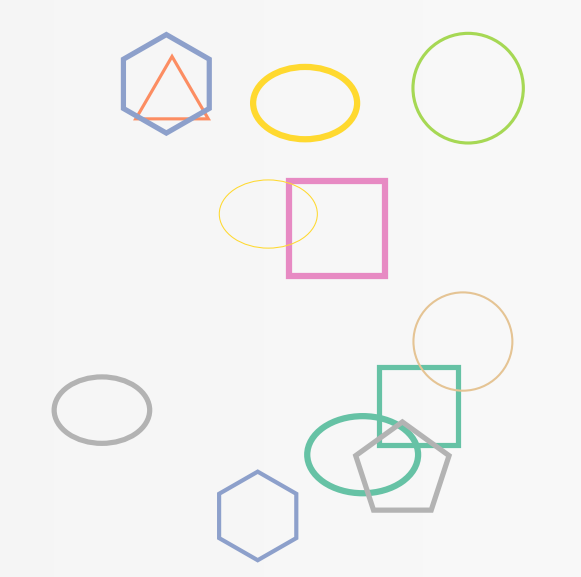[{"shape": "oval", "thickness": 3, "radius": 0.48, "center": [0.624, 0.212]}, {"shape": "square", "thickness": 2.5, "radius": 0.34, "center": [0.72, 0.295]}, {"shape": "triangle", "thickness": 1.5, "radius": 0.36, "center": [0.296, 0.829]}, {"shape": "hexagon", "thickness": 2.5, "radius": 0.43, "center": [0.286, 0.854]}, {"shape": "hexagon", "thickness": 2, "radius": 0.38, "center": [0.443, 0.106]}, {"shape": "square", "thickness": 3, "radius": 0.41, "center": [0.58, 0.604]}, {"shape": "circle", "thickness": 1.5, "radius": 0.47, "center": [0.805, 0.846]}, {"shape": "oval", "thickness": 3, "radius": 0.45, "center": [0.525, 0.821]}, {"shape": "oval", "thickness": 0.5, "radius": 0.42, "center": [0.462, 0.629]}, {"shape": "circle", "thickness": 1, "radius": 0.43, "center": [0.796, 0.408]}, {"shape": "pentagon", "thickness": 2.5, "radius": 0.42, "center": [0.692, 0.184]}, {"shape": "oval", "thickness": 2.5, "radius": 0.41, "center": [0.175, 0.289]}]